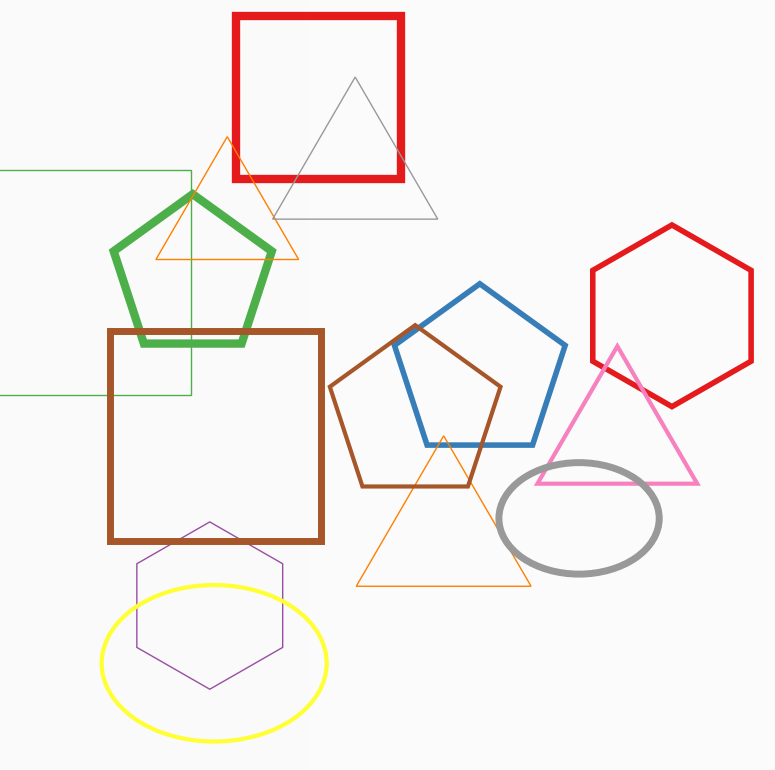[{"shape": "hexagon", "thickness": 2, "radius": 0.59, "center": [0.867, 0.59]}, {"shape": "square", "thickness": 3, "radius": 0.53, "center": [0.411, 0.873]}, {"shape": "pentagon", "thickness": 2, "radius": 0.58, "center": [0.619, 0.516]}, {"shape": "pentagon", "thickness": 3, "radius": 0.54, "center": [0.249, 0.641]}, {"shape": "square", "thickness": 0.5, "radius": 0.73, "center": [0.1, 0.633]}, {"shape": "hexagon", "thickness": 0.5, "radius": 0.54, "center": [0.271, 0.214]}, {"shape": "triangle", "thickness": 0.5, "radius": 0.53, "center": [0.293, 0.716]}, {"shape": "triangle", "thickness": 0.5, "radius": 0.65, "center": [0.572, 0.304]}, {"shape": "oval", "thickness": 1.5, "radius": 0.73, "center": [0.276, 0.139]}, {"shape": "pentagon", "thickness": 1.5, "radius": 0.58, "center": [0.536, 0.462]}, {"shape": "square", "thickness": 2.5, "radius": 0.68, "center": [0.278, 0.434]}, {"shape": "triangle", "thickness": 1.5, "radius": 0.6, "center": [0.797, 0.431]}, {"shape": "triangle", "thickness": 0.5, "radius": 0.62, "center": [0.458, 0.777]}, {"shape": "oval", "thickness": 2.5, "radius": 0.52, "center": [0.747, 0.327]}]